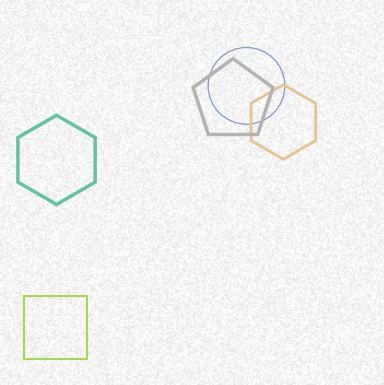[{"shape": "hexagon", "thickness": 2.5, "radius": 0.58, "center": [0.147, 0.585]}, {"shape": "circle", "thickness": 1, "radius": 0.5, "center": [0.64, 0.777]}, {"shape": "square", "thickness": 1.5, "radius": 0.41, "center": [0.144, 0.149]}, {"shape": "hexagon", "thickness": 2, "radius": 0.48, "center": [0.736, 0.683]}, {"shape": "pentagon", "thickness": 2.5, "radius": 0.54, "center": [0.605, 0.739]}]